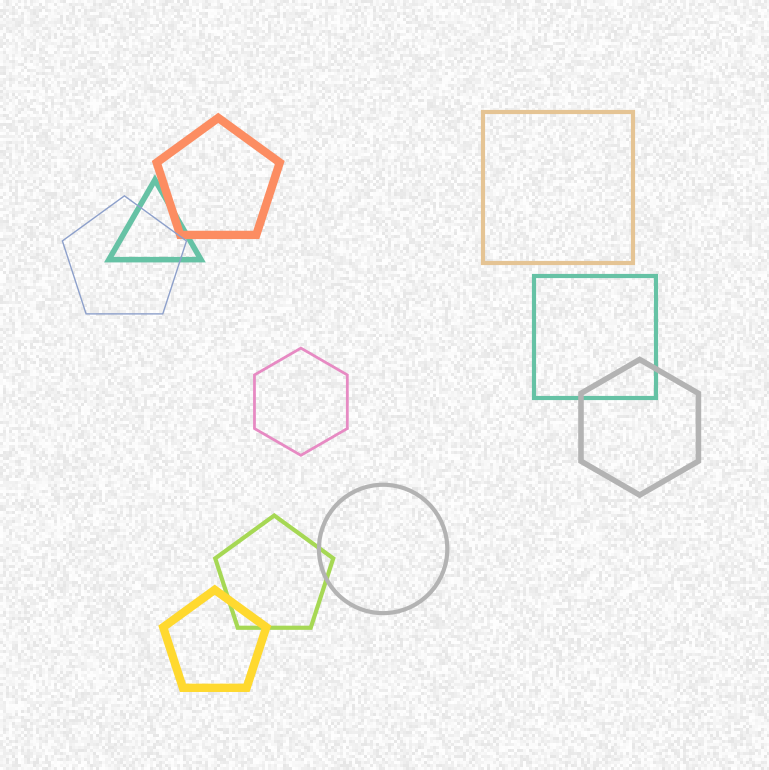[{"shape": "triangle", "thickness": 2, "radius": 0.35, "center": [0.201, 0.697]}, {"shape": "square", "thickness": 1.5, "radius": 0.4, "center": [0.772, 0.563]}, {"shape": "pentagon", "thickness": 3, "radius": 0.42, "center": [0.283, 0.763]}, {"shape": "pentagon", "thickness": 0.5, "radius": 0.42, "center": [0.162, 0.661]}, {"shape": "hexagon", "thickness": 1, "radius": 0.35, "center": [0.391, 0.478]}, {"shape": "pentagon", "thickness": 1.5, "radius": 0.4, "center": [0.356, 0.25]}, {"shape": "pentagon", "thickness": 3, "radius": 0.35, "center": [0.279, 0.164]}, {"shape": "square", "thickness": 1.5, "radius": 0.49, "center": [0.725, 0.757]}, {"shape": "hexagon", "thickness": 2, "radius": 0.44, "center": [0.831, 0.445]}, {"shape": "circle", "thickness": 1.5, "radius": 0.42, "center": [0.498, 0.287]}]